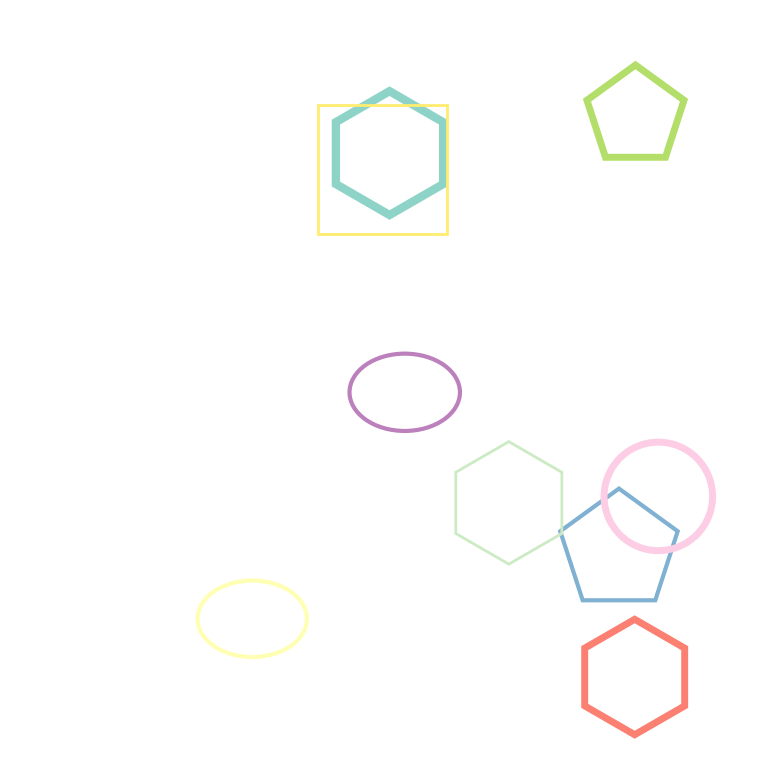[{"shape": "hexagon", "thickness": 3, "radius": 0.4, "center": [0.506, 0.801]}, {"shape": "oval", "thickness": 1.5, "radius": 0.35, "center": [0.328, 0.196]}, {"shape": "hexagon", "thickness": 2.5, "radius": 0.37, "center": [0.824, 0.121]}, {"shape": "pentagon", "thickness": 1.5, "radius": 0.4, "center": [0.804, 0.285]}, {"shape": "pentagon", "thickness": 2.5, "radius": 0.33, "center": [0.825, 0.849]}, {"shape": "circle", "thickness": 2.5, "radius": 0.35, "center": [0.855, 0.355]}, {"shape": "oval", "thickness": 1.5, "radius": 0.36, "center": [0.526, 0.491]}, {"shape": "hexagon", "thickness": 1, "radius": 0.4, "center": [0.661, 0.347]}, {"shape": "square", "thickness": 1, "radius": 0.42, "center": [0.497, 0.78]}]